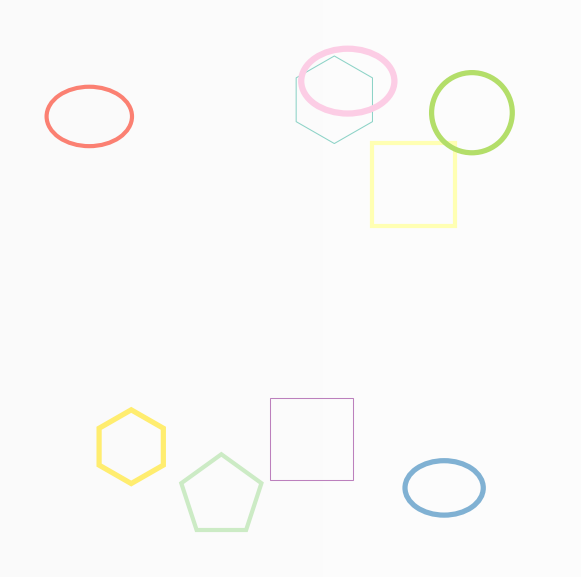[{"shape": "hexagon", "thickness": 0.5, "radius": 0.38, "center": [0.575, 0.826]}, {"shape": "square", "thickness": 2, "radius": 0.36, "center": [0.711, 0.68]}, {"shape": "oval", "thickness": 2, "radius": 0.37, "center": [0.154, 0.797]}, {"shape": "oval", "thickness": 2.5, "radius": 0.34, "center": [0.764, 0.154]}, {"shape": "circle", "thickness": 2.5, "radius": 0.35, "center": [0.812, 0.804]}, {"shape": "oval", "thickness": 3, "radius": 0.4, "center": [0.598, 0.859]}, {"shape": "square", "thickness": 0.5, "radius": 0.36, "center": [0.535, 0.239]}, {"shape": "pentagon", "thickness": 2, "radius": 0.36, "center": [0.381, 0.14]}, {"shape": "hexagon", "thickness": 2.5, "radius": 0.32, "center": [0.226, 0.226]}]